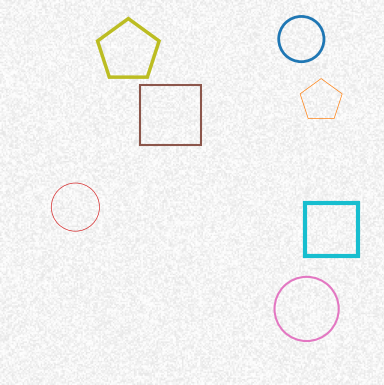[{"shape": "circle", "thickness": 2, "radius": 0.29, "center": [0.783, 0.899]}, {"shape": "pentagon", "thickness": 0.5, "radius": 0.29, "center": [0.834, 0.739]}, {"shape": "circle", "thickness": 0.5, "radius": 0.31, "center": [0.196, 0.462]}, {"shape": "square", "thickness": 1.5, "radius": 0.4, "center": [0.444, 0.701]}, {"shape": "circle", "thickness": 1.5, "radius": 0.42, "center": [0.796, 0.198]}, {"shape": "pentagon", "thickness": 2.5, "radius": 0.42, "center": [0.333, 0.868]}, {"shape": "square", "thickness": 3, "radius": 0.34, "center": [0.862, 0.404]}]